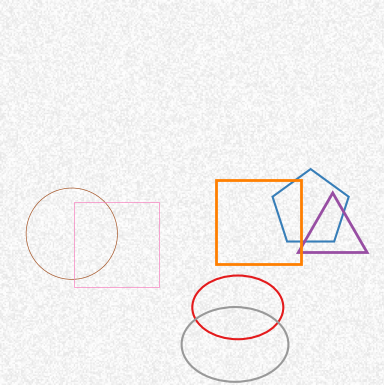[{"shape": "oval", "thickness": 1.5, "radius": 0.59, "center": [0.618, 0.202]}, {"shape": "pentagon", "thickness": 1.5, "radius": 0.52, "center": [0.807, 0.457]}, {"shape": "triangle", "thickness": 2, "radius": 0.52, "center": [0.864, 0.396]}, {"shape": "square", "thickness": 2, "radius": 0.55, "center": [0.671, 0.424]}, {"shape": "circle", "thickness": 0.5, "radius": 0.59, "center": [0.187, 0.393]}, {"shape": "square", "thickness": 0.5, "radius": 0.55, "center": [0.302, 0.364]}, {"shape": "oval", "thickness": 1.5, "radius": 0.69, "center": [0.61, 0.105]}]